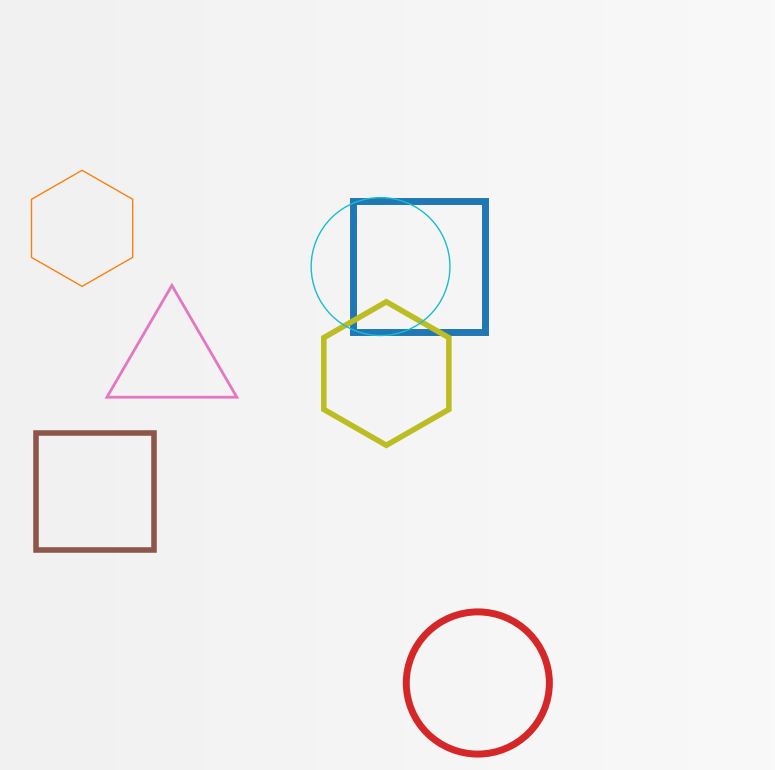[{"shape": "square", "thickness": 2.5, "radius": 0.43, "center": [0.541, 0.654]}, {"shape": "hexagon", "thickness": 0.5, "radius": 0.38, "center": [0.106, 0.703]}, {"shape": "circle", "thickness": 2.5, "radius": 0.46, "center": [0.617, 0.113]}, {"shape": "square", "thickness": 2, "radius": 0.38, "center": [0.122, 0.362]}, {"shape": "triangle", "thickness": 1, "radius": 0.48, "center": [0.222, 0.533]}, {"shape": "hexagon", "thickness": 2, "radius": 0.47, "center": [0.499, 0.515]}, {"shape": "circle", "thickness": 0.5, "radius": 0.45, "center": [0.491, 0.654]}]